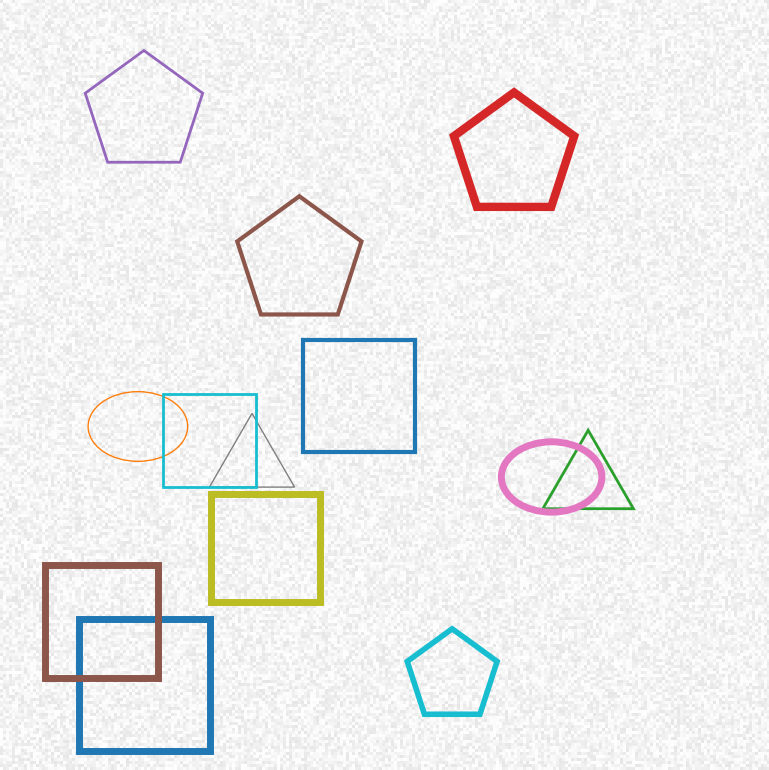[{"shape": "square", "thickness": 1.5, "radius": 0.36, "center": [0.466, 0.486]}, {"shape": "square", "thickness": 2.5, "radius": 0.43, "center": [0.187, 0.11]}, {"shape": "oval", "thickness": 0.5, "radius": 0.32, "center": [0.179, 0.446]}, {"shape": "triangle", "thickness": 1, "radius": 0.34, "center": [0.764, 0.373]}, {"shape": "pentagon", "thickness": 3, "radius": 0.41, "center": [0.668, 0.798]}, {"shape": "pentagon", "thickness": 1, "radius": 0.4, "center": [0.187, 0.854]}, {"shape": "pentagon", "thickness": 1.5, "radius": 0.42, "center": [0.389, 0.66]}, {"shape": "square", "thickness": 2.5, "radius": 0.37, "center": [0.132, 0.193]}, {"shape": "oval", "thickness": 2.5, "radius": 0.33, "center": [0.716, 0.381]}, {"shape": "triangle", "thickness": 0.5, "radius": 0.32, "center": [0.327, 0.399]}, {"shape": "square", "thickness": 2.5, "radius": 0.35, "center": [0.345, 0.288]}, {"shape": "pentagon", "thickness": 2, "radius": 0.31, "center": [0.587, 0.122]}, {"shape": "square", "thickness": 1, "radius": 0.3, "center": [0.272, 0.428]}]